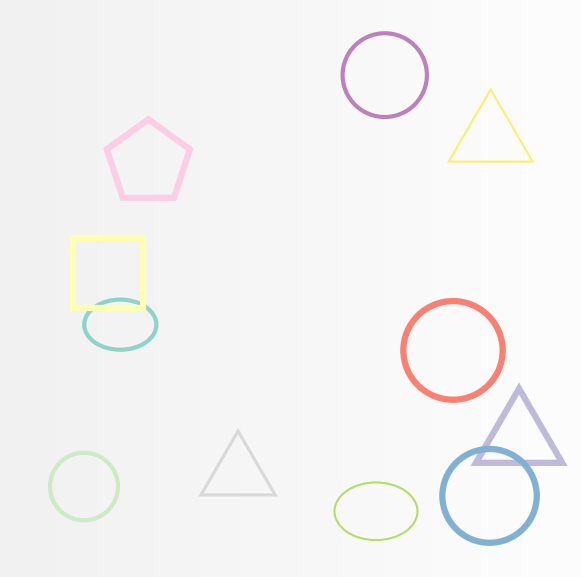[{"shape": "oval", "thickness": 2, "radius": 0.31, "center": [0.207, 0.437]}, {"shape": "square", "thickness": 3, "radius": 0.3, "center": [0.186, 0.527]}, {"shape": "triangle", "thickness": 3, "radius": 0.43, "center": [0.893, 0.241]}, {"shape": "circle", "thickness": 3, "radius": 0.43, "center": [0.779, 0.392]}, {"shape": "circle", "thickness": 3, "radius": 0.41, "center": [0.842, 0.14]}, {"shape": "oval", "thickness": 1, "radius": 0.36, "center": [0.647, 0.114]}, {"shape": "pentagon", "thickness": 3, "radius": 0.38, "center": [0.255, 0.717]}, {"shape": "triangle", "thickness": 1.5, "radius": 0.37, "center": [0.41, 0.179]}, {"shape": "circle", "thickness": 2, "radius": 0.36, "center": [0.662, 0.869]}, {"shape": "circle", "thickness": 2, "radius": 0.29, "center": [0.145, 0.157]}, {"shape": "triangle", "thickness": 1, "radius": 0.42, "center": [0.844, 0.761]}]